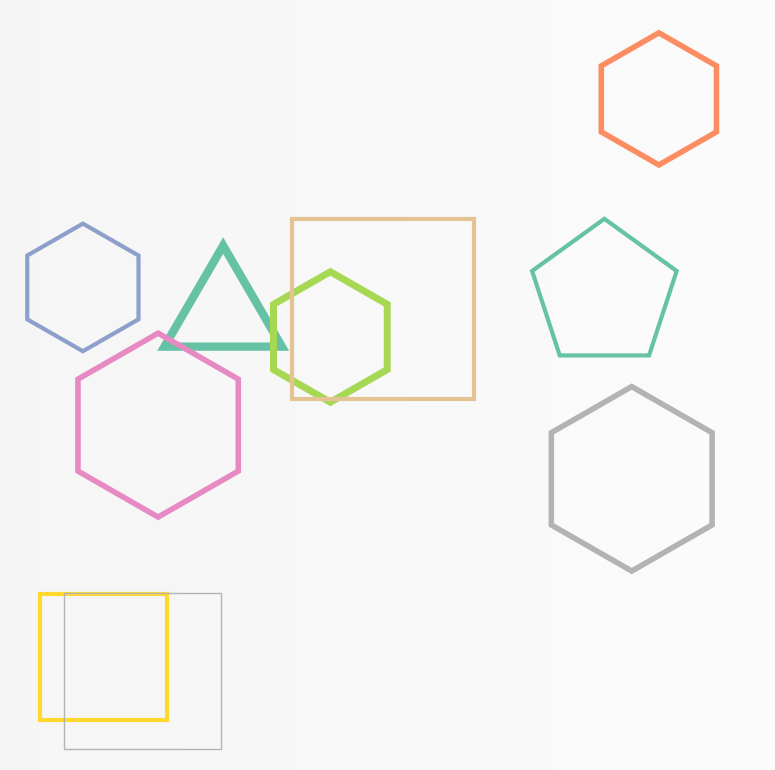[{"shape": "triangle", "thickness": 3, "radius": 0.44, "center": [0.288, 0.594]}, {"shape": "pentagon", "thickness": 1.5, "radius": 0.49, "center": [0.78, 0.618]}, {"shape": "hexagon", "thickness": 2, "radius": 0.43, "center": [0.85, 0.872]}, {"shape": "hexagon", "thickness": 1.5, "radius": 0.41, "center": [0.107, 0.627]}, {"shape": "hexagon", "thickness": 2, "radius": 0.6, "center": [0.204, 0.448]}, {"shape": "hexagon", "thickness": 2.5, "radius": 0.42, "center": [0.426, 0.562]}, {"shape": "square", "thickness": 1.5, "radius": 0.41, "center": [0.134, 0.146]}, {"shape": "square", "thickness": 1.5, "radius": 0.59, "center": [0.494, 0.599]}, {"shape": "square", "thickness": 0.5, "radius": 0.51, "center": [0.184, 0.129]}, {"shape": "hexagon", "thickness": 2, "radius": 0.6, "center": [0.815, 0.378]}]